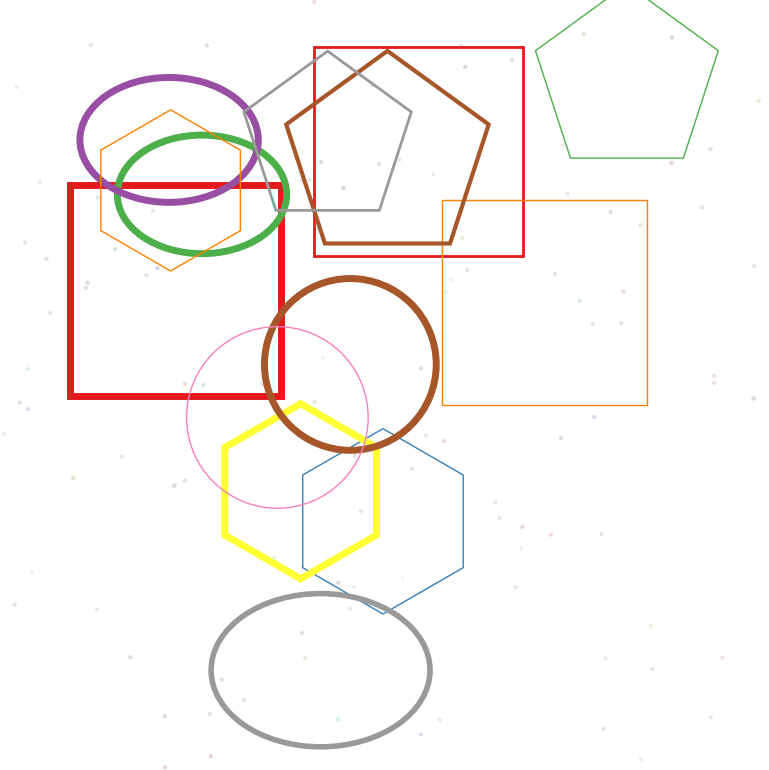[{"shape": "square", "thickness": 1, "radius": 0.68, "center": [0.544, 0.803]}, {"shape": "square", "thickness": 2.5, "radius": 0.68, "center": [0.228, 0.623]}, {"shape": "hexagon", "thickness": 0.5, "radius": 0.6, "center": [0.497, 0.323]}, {"shape": "pentagon", "thickness": 0.5, "radius": 0.62, "center": [0.814, 0.896]}, {"shape": "oval", "thickness": 2.5, "radius": 0.55, "center": [0.262, 0.748]}, {"shape": "oval", "thickness": 2.5, "radius": 0.58, "center": [0.22, 0.818]}, {"shape": "hexagon", "thickness": 0.5, "radius": 0.52, "center": [0.222, 0.753]}, {"shape": "square", "thickness": 0.5, "radius": 0.66, "center": [0.707, 0.607]}, {"shape": "hexagon", "thickness": 2.5, "radius": 0.57, "center": [0.39, 0.362]}, {"shape": "pentagon", "thickness": 1.5, "radius": 0.69, "center": [0.503, 0.796]}, {"shape": "circle", "thickness": 2.5, "radius": 0.56, "center": [0.455, 0.527]}, {"shape": "circle", "thickness": 0.5, "radius": 0.59, "center": [0.36, 0.458]}, {"shape": "pentagon", "thickness": 1, "radius": 0.57, "center": [0.425, 0.819]}, {"shape": "oval", "thickness": 2, "radius": 0.71, "center": [0.416, 0.13]}]